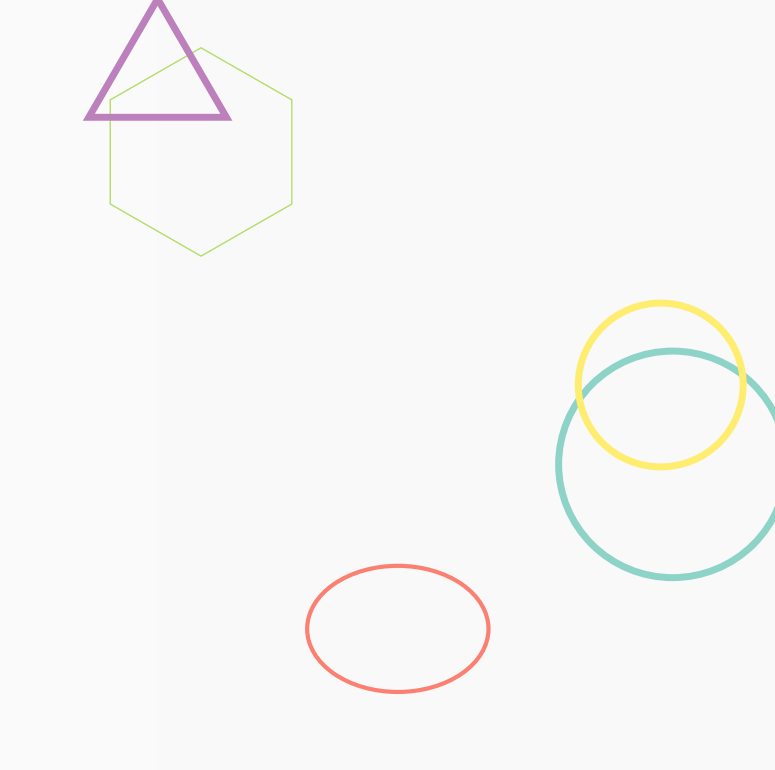[{"shape": "circle", "thickness": 2.5, "radius": 0.74, "center": [0.868, 0.397]}, {"shape": "oval", "thickness": 1.5, "radius": 0.59, "center": [0.513, 0.183]}, {"shape": "hexagon", "thickness": 0.5, "radius": 0.68, "center": [0.259, 0.803]}, {"shape": "triangle", "thickness": 2.5, "radius": 0.51, "center": [0.203, 0.899]}, {"shape": "circle", "thickness": 2.5, "radius": 0.53, "center": [0.853, 0.5]}]